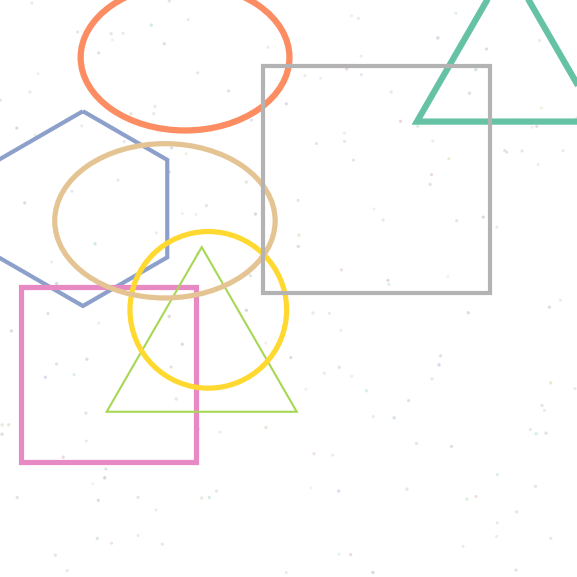[{"shape": "triangle", "thickness": 3, "radius": 0.91, "center": [0.879, 0.88]}, {"shape": "oval", "thickness": 3, "radius": 0.9, "center": [0.32, 0.9]}, {"shape": "hexagon", "thickness": 2, "radius": 0.84, "center": [0.144, 0.638]}, {"shape": "square", "thickness": 2.5, "radius": 0.76, "center": [0.187, 0.351]}, {"shape": "triangle", "thickness": 1, "radius": 0.95, "center": [0.349, 0.381]}, {"shape": "circle", "thickness": 2.5, "radius": 0.68, "center": [0.361, 0.463]}, {"shape": "oval", "thickness": 2.5, "radius": 0.95, "center": [0.286, 0.617]}, {"shape": "square", "thickness": 2, "radius": 0.98, "center": [0.652, 0.689]}]